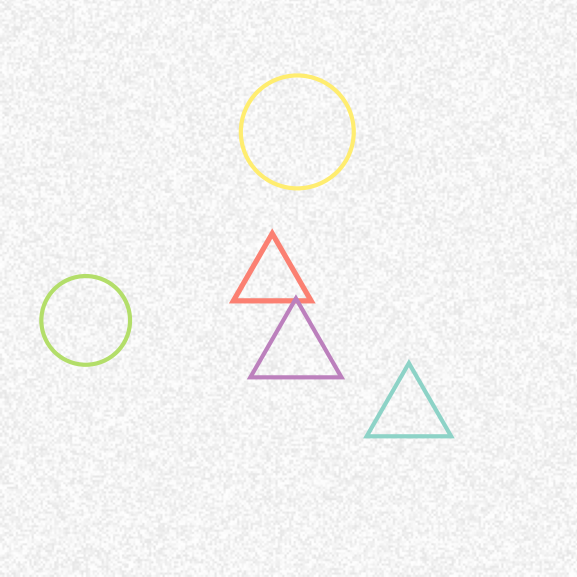[{"shape": "triangle", "thickness": 2, "radius": 0.42, "center": [0.708, 0.286]}, {"shape": "triangle", "thickness": 2.5, "radius": 0.39, "center": [0.471, 0.517]}, {"shape": "circle", "thickness": 2, "radius": 0.38, "center": [0.148, 0.444]}, {"shape": "triangle", "thickness": 2, "radius": 0.46, "center": [0.512, 0.391]}, {"shape": "circle", "thickness": 2, "radius": 0.49, "center": [0.515, 0.771]}]